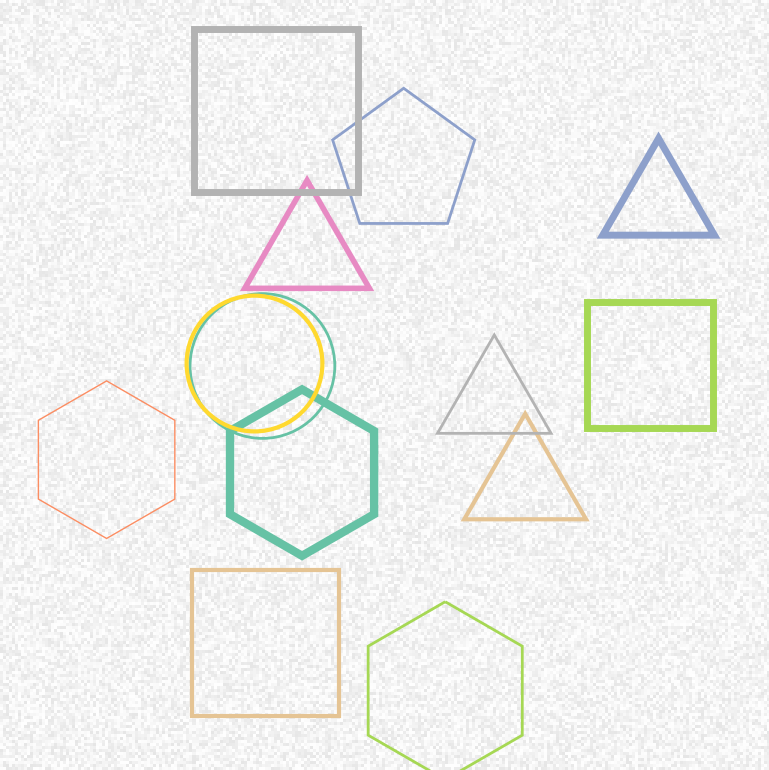[{"shape": "circle", "thickness": 1, "radius": 0.47, "center": [0.341, 0.525]}, {"shape": "hexagon", "thickness": 3, "radius": 0.54, "center": [0.392, 0.386]}, {"shape": "hexagon", "thickness": 0.5, "radius": 0.51, "center": [0.138, 0.403]}, {"shape": "triangle", "thickness": 2.5, "radius": 0.42, "center": [0.855, 0.736]}, {"shape": "pentagon", "thickness": 1, "radius": 0.49, "center": [0.524, 0.788]}, {"shape": "triangle", "thickness": 2, "radius": 0.47, "center": [0.399, 0.672]}, {"shape": "square", "thickness": 2.5, "radius": 0.41, "center": [0.844, 0.526]}, {"shape": "hexagon", "thickness": 1, "radius": 0.58, "center": [0.578, 0.103]}, {"shape": "circle", "thickness": 1.5, "radius": 0.44, "center": [0.331, 0.528]}, {"shape": "square", "thickness": 1.5, "radius": 0.48, "center": [0.345, 0.165]}, {"shape": "triangle", "thickness": 1.5, "radius": 0.46, "center": [0.682, 0.371]}, {"shape": "square", "thickness": 2.5, "radius": 0.53, "center": [0.359, 0.856]}, {"shape": "triangle", "thickness": 1, "radius": 0.43, "center": [0.642, 0.48]}]